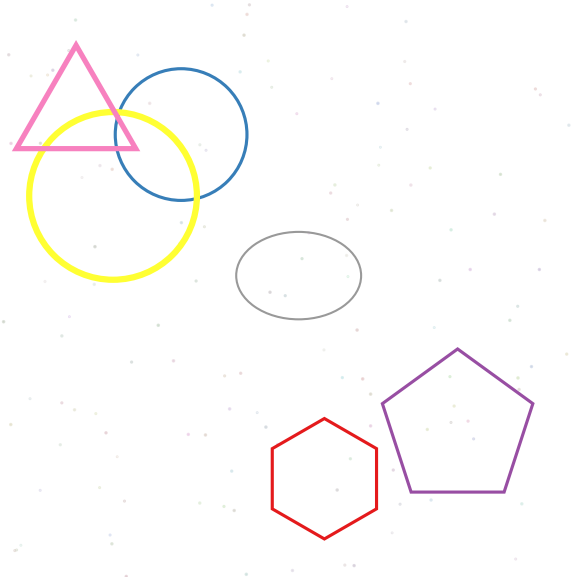[{"shape": "hexagon", "thickness": 1.5, "radius": 0.52, "center": [0.562, 0.17]}, {"shape": "circle", "thickness": 1.5, "radius": 0.57, "center": [0.314, 0.766]}, {"shape": "pentagon", "thickness": 1.5, "radius": 0.68, "center": [0.792, 0.258]}, {"shape": "circle", "thickness": 3, "radius": 0.73, "center": [0.196, 0.66]}, {"shape": "triangle", "thickness": 2.5, "radius": 0.6, "center": [0.132, 0.801]}, {"shape": "oval", "thickness": 1, "radius": 0.54, "center": [0.517, 0.522]}]